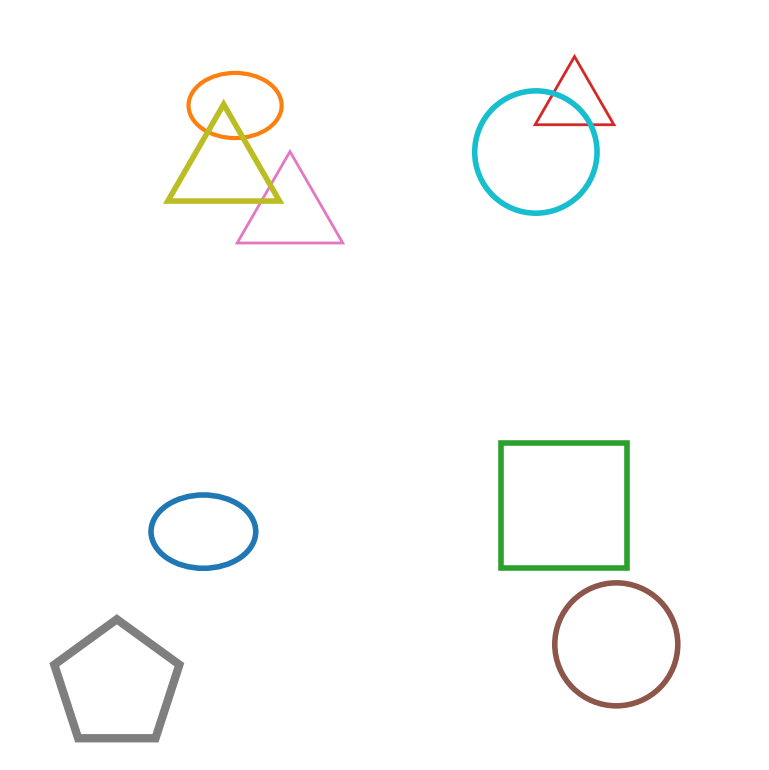[{"shape": "oval", "thickness": 2, "radius": 0.34, "center": [0.264, 0.31]}, {"shape": "oval", "thickness": 1.5, "radius": 0.3, "center": [0.305, 0.863]}, {"shape": "square", "thickness": 2, "radius": 0.41, "center": [0.732, 0.344]}, {"shape": "triangle", "thickness": 1, "radius": 0.3, "center": [0.746, 0.868]}, {"shape": "circle", "thickness": 2, "radius": 0.4, "center": [0.8, 0.163]}, {"shape": "triangle", "thickness": 1, "radius": 0.4, "center": [0.377, 0.724]}, {"shape": "pentagon", "thickness": 3, "radius": 0.43, "center": [0.152, 0.11]}, {"shape": "triangle", "thickness": 2, "radius": 0.42, "center": [0.29, 0.781]}, {"shape": "circle", "thickness": 2, "radius": 0.4, "center": [0.696, 0.803]}]